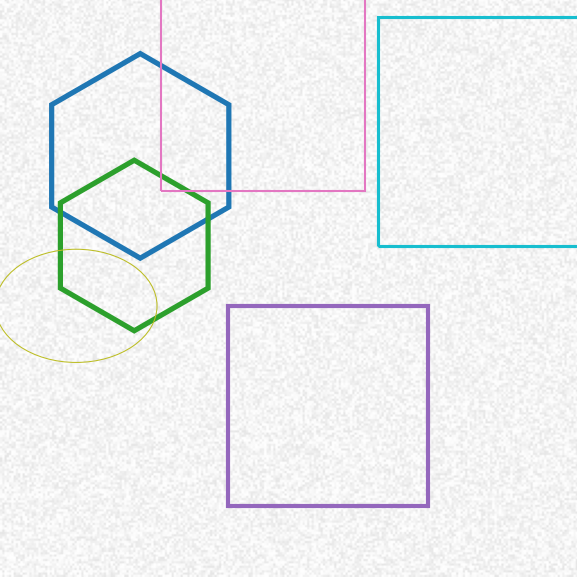[{"shape": "hexagon", "thickness": 2.5, "radius": 0.89, "center": [0.243, 0.729]}, {"shape": "hexagon", "thickness": 2.5, "radius": 0.74, "center": [0.232, 0.574]}, {"shape": "square", "thickness": 2, "radius": 0.86, "center": [0.568, 0.296]}, {"shape": "square", "thickness": 1, "radius": 0.88, "center": [0.456, 0.845]}, {"shape": "oval", "thickness": 0.5, "radius": 0.7, "center": [0.132, 0.47]}, {"shape": "square", "thickness": 1.5, "radius": 0.99, "center": [0.853, 0.771]}]